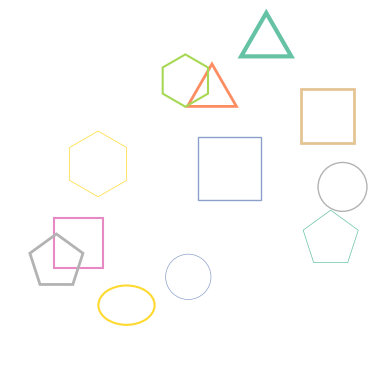[{"shape": "pentagon", "thickness": 0.5, "radius": 0.38, "center": [0.859, 0.379]}, {"shape": "triangle", "thickness": 3, "radius": 0.38, "center": [0.692, 0.891]}, {"shape": "triangle", "thickness": 2, "radius": 0.37, "center": [0.551, 0.76]}, {"shape": "square", "thickness": 1, "radius": 0.41, "center": [0.595, 0.563]}, {"shape": "circle", "thickness": 0.5, "radius": 0.29, "center": [0.489, 0.281]}, {"shape": "square", "thickness": 1.5, "radius": 0.32, "center": [0.205, 0.369]}, {"shape": "hexagon", "thickness": 1.5, "radius": 0.34, "center": [0.481, 0.791]}, {"shape": "hexagon", "thickness": 0.5, "radius": 0.43, "center": [0.255, 0.574]}, {"shape": "oval", "thickness": 1.5, "radius": 0.37, "center": [0.329, 0.207]}, {"shape": "square", "thickness": 2, "radius": 0.35, "center": [0.851, 0.699]}, {"shape": "circle", "thickness": 1, "radius": 0.32, "center": [0.89, 0.515]}, {"shape": "pentagon", "thickness": 2, "radius": 0.36, "center": [0.147, 0.32]}]